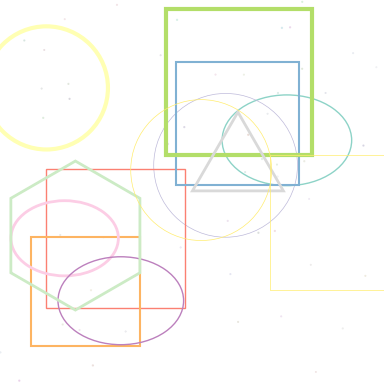[{"shape": "oval", "thickness": 1, "radius": 0.84, "center": [0.745, 0.636]}, {"shape": "circle", "thickness": 3, "radius": 0.8, "center": [0.12, 0.772]}, {"shape": "circle", "thickness": 0.5, "radius": 0.93, "center": [0.586, 0.571]}, {"shape": "square", "thickness": 1, "radius": 0.91, "center": [0.3, 0.381]}, {"shape": "square", "thickness": 1.5, "radius": 0.8, "center": [0.617, 0.68]}, {"shape": "square", "thickness": 1.5, "radius": 0.71, "center": [0.223, 0.243]}, {"shape": "square", "thickness": 3, "radius": 0.95, "center": [0.62, 0.787]}, {"shape": "oval", "thickness": 2, "radius": 0.7, "center": [0.168, 0.381]}, {"shape": "triangle", "thickness": 2, "radius": 0.68, "center": [0.618, 0.572]}, {"shape": "oval", "thickness": 1, "radius": 0.82, "center": [0.314, 0.219]}, {"shape": "hexagon", "thickness": 2, "radius": 0.97, "center": [0.196, 0.388]}, {"shape": "square", "thickness": 0.5, "radius": 0.87, "center": [0.875, 0.422]}, {"shape": "circle", "thickness": 0.5, "radius": 0.91, "center": [0.523, 0.558]}]